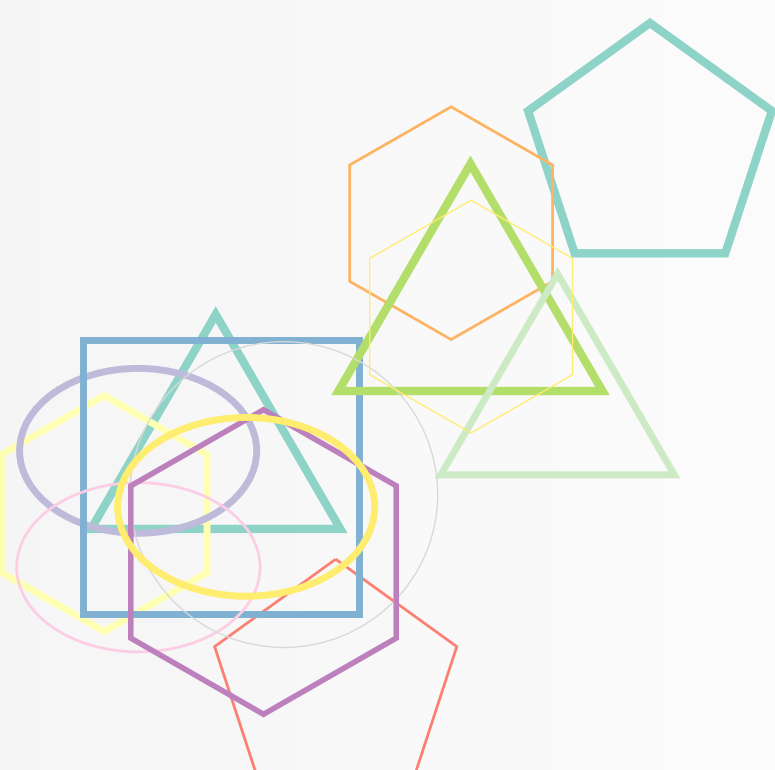[{"shape": "pentagon", "thickness": 3, "radius": 0.83, "center": [0.839, 0.805]}, {"shape": "triangle", "thickness": 3, "radius": 0.93, "center": [0.278, 0.406]}, {"shape": "hexagon", "thickness": 2.5, "radius": 0.77, "center": [0.135, 0.333]}, {"shape": "oval", "thickness": 2.5, "radius": 0.76, "center": [0.178, 0.415]}, {"shape": "pentagon", "thickness": 1, "radius": 0.82, "center": [0.433, 0.109]}, {"shape": "square", "thickness": 2.5, "radius": 0.89, "center": [0.285, 0.38]}, {"shape": "hexagon", "thickness": 1, "radius": 0.76, "center": [0.582, 0.71]}, {"shape": "triangle", "thickness": 3, "radius": 0.98, "center": [0.607, 0.591]}, {"shape": "oval", "thickness": 1, "radius": 0.79, "center": [0.179, 0.263]}, {"shape": "circle", "thickness": 0.5, "radius": 0.99, "center": [0.366, 0.358]}, {"shape": "hexagon", "thickness": 2, "radius": 0.99, "center": [0.34, 0.27]}, {"shape": "triangle", "thickness": 2.5, "radius": 0.87, "center": [0.719, 0.47]}, {"shape": "hexagon", "thickness": 0.5, "radius": 0.76, "center": [0.608, 0.589]}, {"shape": "oval", "thickness": 2.5, "radius": 0.83, "center": [0.318, 0.342]}]